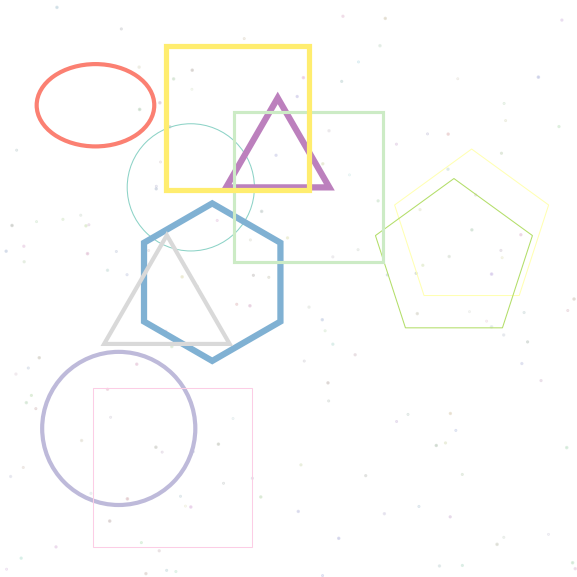[{"shape": "circle", "thickness": 0.5, "radius": 0.55, "center": [0.33, 0.675]}, {"shape": "pentagon", "thickness": 0.5, "radius": 0.7, "center": [0.817, 0.601]}, {"shape": "circle", "thickness": 2, "radius": 0.66, "center": [0.206, 0.257]}, {"shape": "oval", "thickness": 2, "radius": 0.51, "center": [0.165, 0.817]}, {"shape": "hexagon", "thickness": 3, "radius": 0.68, "center": [0.367, 0.511]}, {"shape": "pentagon", "thickness": 0.5, "radius": 0.71, "center": [0.786, 0.547]}, {"shape": "square", "thickness": 0.5, "radius": 0.69, "center": [0.299, 0.189]}, {"shape": "triangle", "thickness": 2, "radius": 0.63, "center": [0.289, 0.466]}, {"shape": "triangle", "thickness": 3, "radius": 0.52, "center": [0.481, 0.726]}, {"shape": "square", "thickness": 1.5, "radius": 0.65, "center": [0.534, 0.675]}, {"shape": "square", "thickness": 2.5, "radius": 0.62, "center": [0.412, 0.795]}]